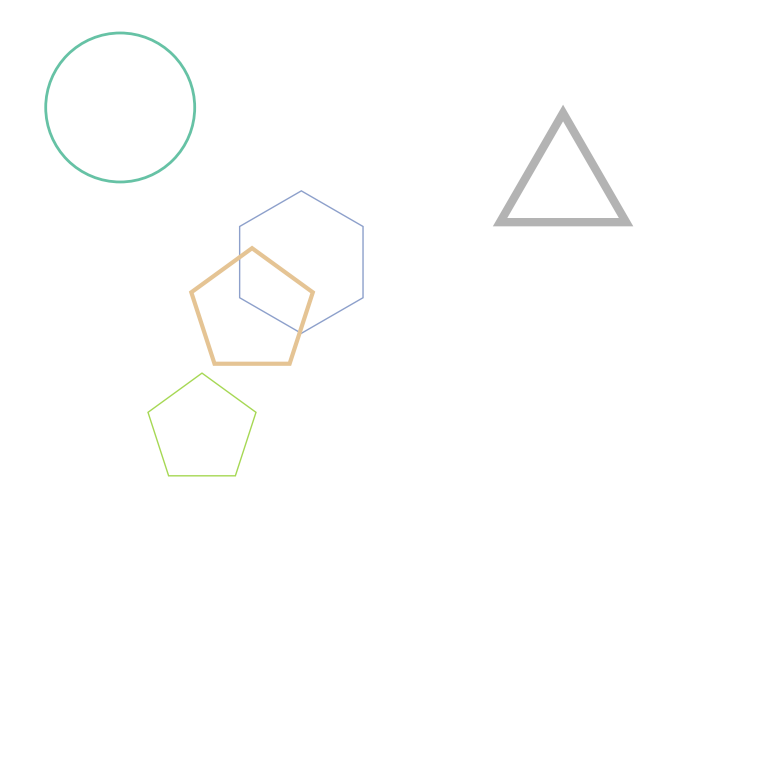[{"shape": "circle", "thickness": 1, "radius": 0.48, "center": [0.156, 0.86]}, {"shape": "hexagon", "thickness": 0.5, "radius": 0.46, "center": [0.391, 0.66]}, {"shape": "pentagon", "thickness": 0.5, "radius": 0.37, "center": [0.262, 0.442]}, {"shape": "pentagon", "thickness": 1.5, "radius": 0.41, "center": [0.327, 0.595]}, {"shape": "triangle", "thickness": 3, "radius": 0.47, "center": [0.731, 0.759]}]